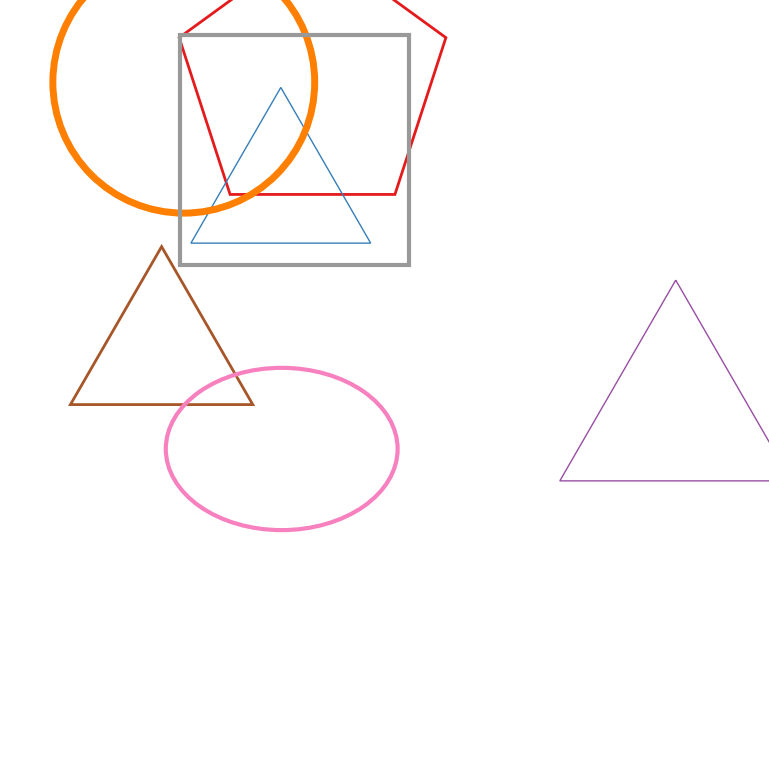[{"shape": "pentagon", "thickness": 1, "radius": 0.91, "center": [0.406, 0.895]}, {"shape": "triangle", "thickness": 0.5, "radius": 0.67, "center": [0.365, 0.752]}, {"shape": "triangle", "thickness": 0.5, "radius": 0.87, "center": [0.878, 0.462]}, {"shape": "circle", "thickness": 2.5, "radius": 0.85, "center": [0.239, 0.893]}, {"shape": "triangle", "thickness": 1, "radius": 0.68, "center": [0.21, 0.543]}, {"shape": "oval", "thickness": 1.5, "radius": 0.75, "center": [0.366, 0.417]}, {"shape": "square", "thickness": 1.5, "radius": 0.75, "center": [0.382, 0.805]}]